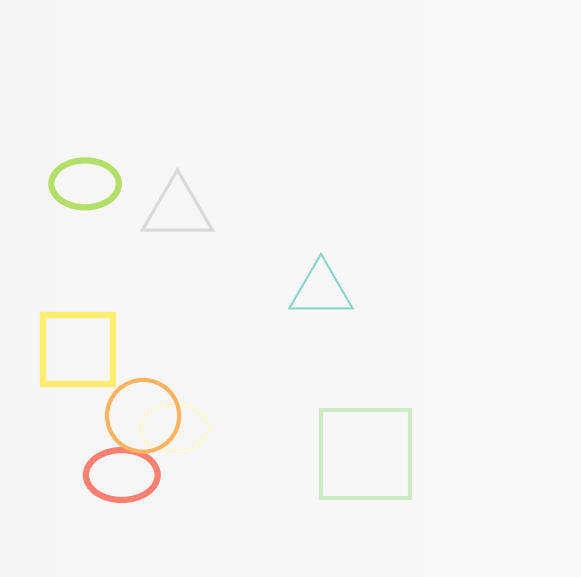[{"shape": "triangle", "thickness": 1, "radius": 0.31, "center": [0.552, 0.497]}, {"shape": "oval", "thickness": 0.5, "radius": 0.29, "center": [0.3, 0.258]}, {"shape": "oval", "thickness": 3, "radius": 0.31, "center": [0.21, 0.177]}, {"shape": "circle", "thickness": 2, "radius": 0.31, "center": [0.246, 0.279]}, {"shape": "oval", "thickness": 3, "radius": 0.29, "center": [0.146, 0.681]}, {"shape": "triangle", "thickness": 1.5, "radius": 0.35, "center": [0.305, 0.635]}, {"shape": "square", "thickness": 2, "radius": 0.38, "center": [0.628, 0.213]}, {"shape": "square", "thickness": 3, "radius": 0.3, "center": [0.135, 0.394]}]